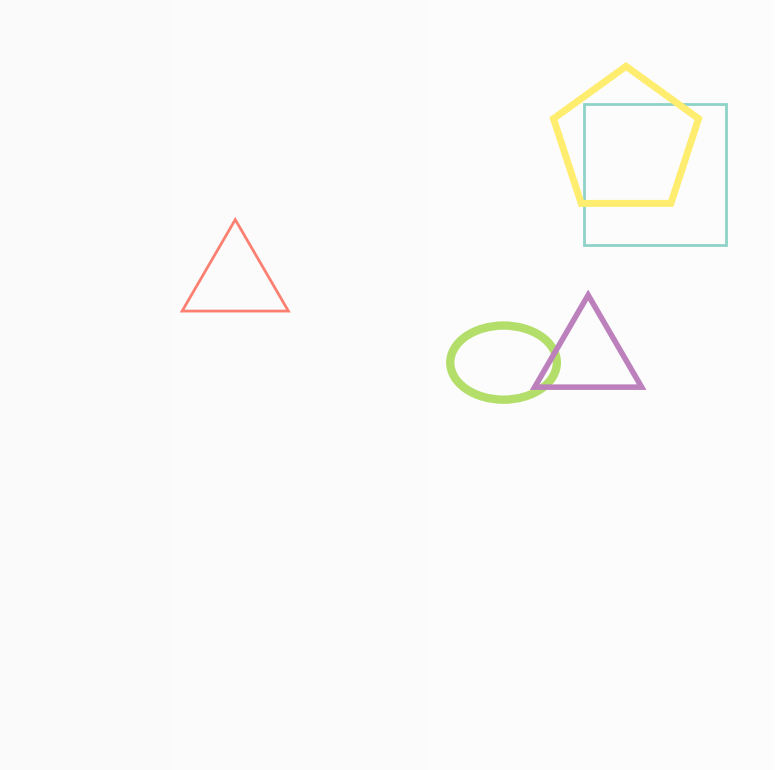[{"shape": "square", "thickness": 1, "radius": 0.46, "center": [0.845, 0.773]}, {"shape": "triangle", "thickness": 1, "radius": 0.4, "center": [0.304, 0.636]}, {"shape": "oval", "thickness": 3, "radius": 0.34, "center": [0.65, 0.529]}, {"shape": "triangle", "thickness": 2, "radius": 0.4, "center": [0.759, 0.537]}, {"shape": "pentagon", "thickness": 2.5, "radius": 0.49, "center": [0.808, 0.815]}]